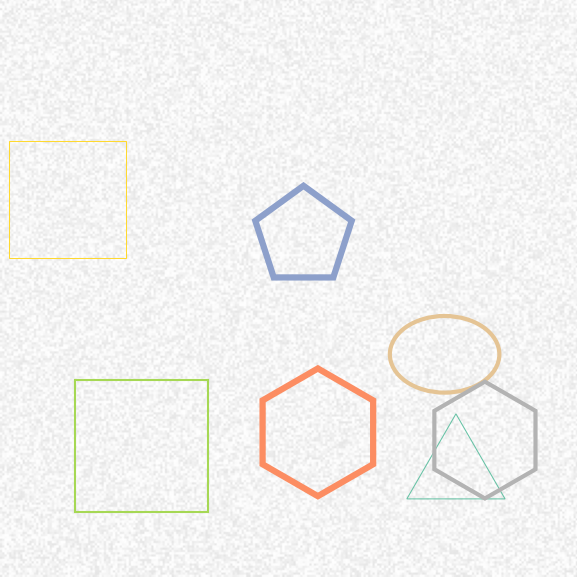[{"shape": "triangle", "thickness": 0.5, "radius": 0.49, "center": [0.79, 0.184]}, {"shape": "hexagon", "thickness": 3, "radius": 0.55, "center": [0.55, 0.251]}, {"shape": "pentagon", "thickness": 3, "radius": 0.44, "center": [0.526, 0.59]}, {"shape": "square", "thickness": 1, "radius": 0.57, "center": [0.245, 0.227]}, {"shape": "square", "thickness": 0.5, "radius": 0.51, "center": [0.117, 0.654]}, {"shape": "oval", "thickness": 2, "radius": 0.47, "center": [0.77, 0.386]}, {"shape": "hexagon", "thickness": 2, "radius": 0.51, "center": [0.84, 0.237]}]